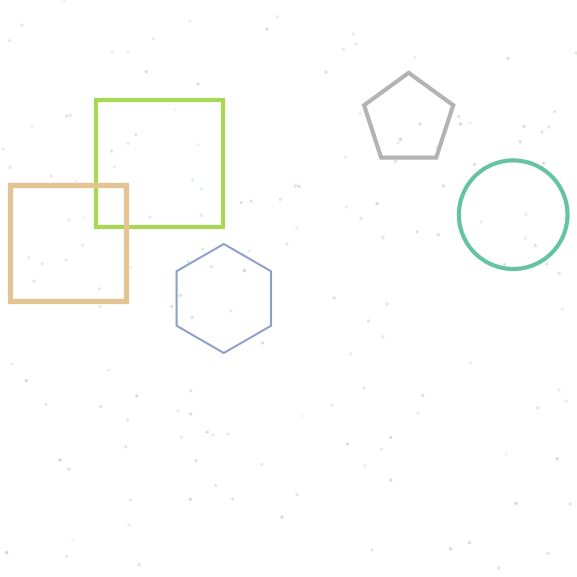[{"shape": "circle", "thickness": 2, "radius": 0.47, "center": [0.889, 0.627]}, {"shape": "hexagon", "thickness": 1, "radius": 0.47, "center": [0.388, 0.482]}, {"shape": "square", "thickness": 2, "radius": 0.55, "center": [0.276, 0.716]}, {"shape": "square", "thickness": 2.5, "radius": 0.5, "center": [0.118, 0.578]}, {"shape": "pentagon", "thickness": 2, "radius": 0.41, "center": [0.708, 0.792]}]